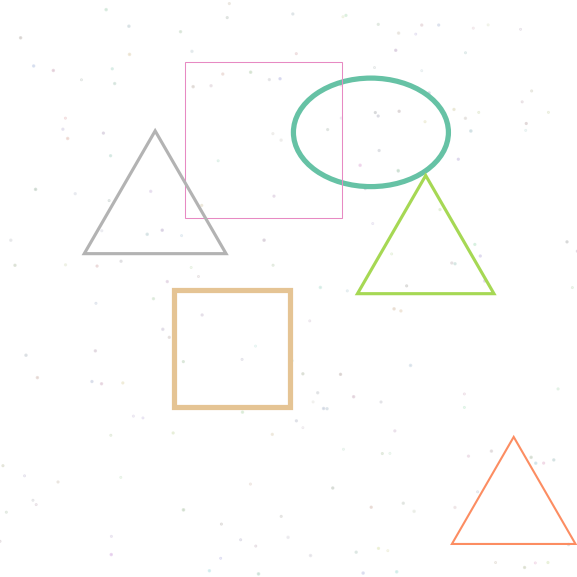[{"shape": "oval", "thickness": 2.5, "radius": 0.67, "center": [0.642, 0.77]}, {"shape": "triangle", "thickness": 1, "radius": 0.62, "center": [0.89, 0.119]}, {"shape": "square", "thickness": 0.5, "radius": 0.68, "center": [0.456, 0.757]}, {"shape": "triangle", "thickness": 1.5, "radius": 0.68, "center": [0.737, 0.559]}, {"shape": "square", "thickness": 2.5, "radius": 0.5, "center": [0.402, 0.396]}, {"shape": "triangle", "thickness": 1.5, "radius": 0.71, "center": [0.269, 0.631]}]